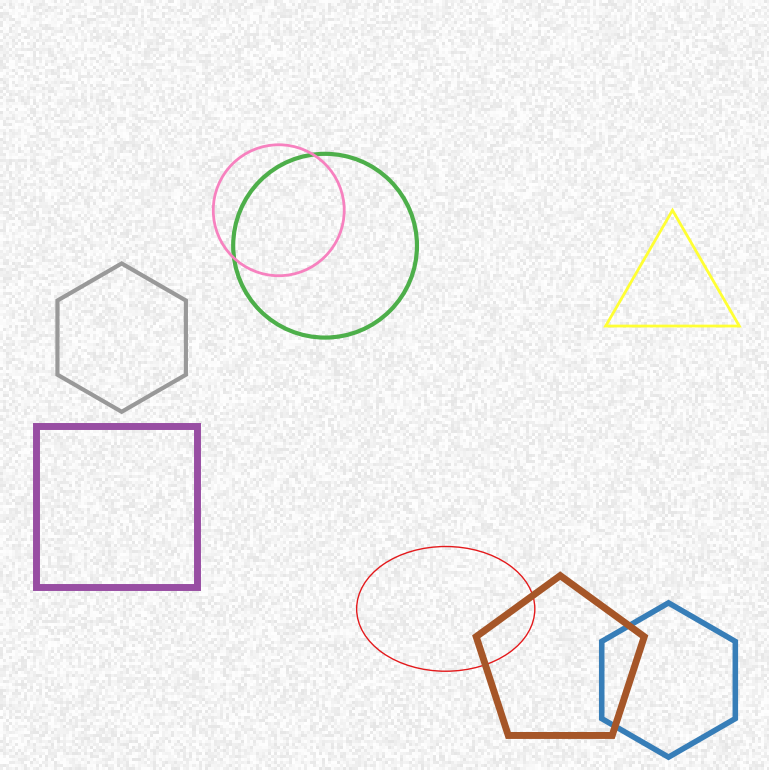[{"shape": "oval", "thickness": 0.5, "radius": 0.58, "center": [0.579, 0.209]}, {"shape": "hexagon", "thickness": 2, "radius": 0.5, "center": [0.868, 0.117]}, {"shape": "circle", "thickness": 1.5, "radius": 0.6, "center": [0.422, 0.681]}, {"shape": "square", "thickness": 2.5, "radius": 0.52, "center": [0.151, 0.342]}, {"shape": "triangle", "thickness": 1, "radius": 0.5, "center": [0.873, 0.627]}, {"shape": "pentagon", "thickness": 2.5, "radius": 0.57, "center": [0.728, 0.138]}, {"shape": "circle", "thickness": 1, "radius": 0.43, "center": [0.362, 0.727]}, {"shape": "hexagon", "thickness": 1.5, "radius": 0.48, "center": [0.158, 0.562]}]